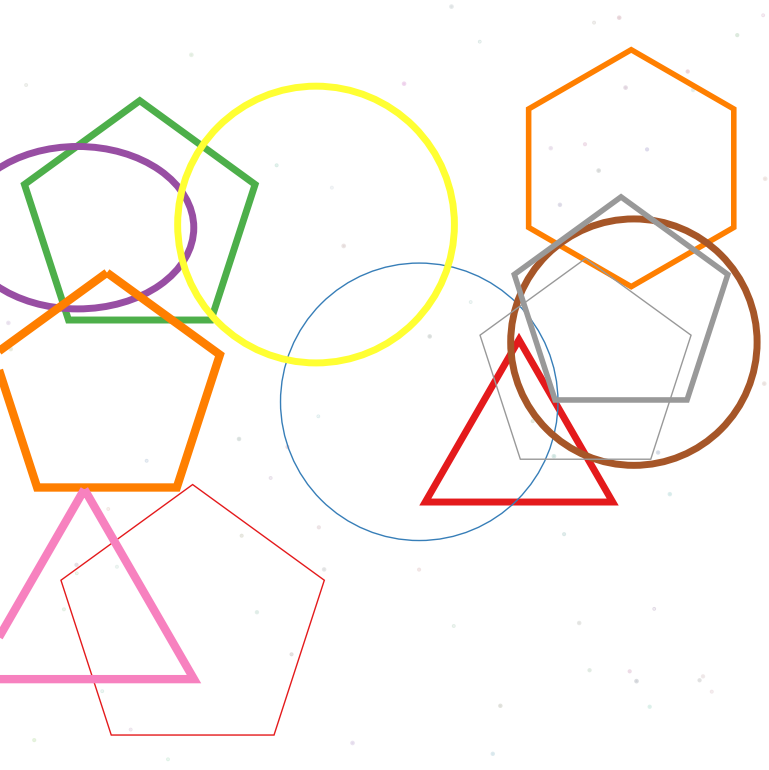[{"shape": "triangle", "thickness": 2.5, "radius": 0.7, "center": [0.674, 0.418]}, {"shape": "pentagon", "thickness": 0.5, "radius": 0.9, "center": [0.25, 0.191]}, {"shape": "circle", "thickness": 0.5, "radius": 0.9, "center": [0.544, 0.478]}, {"shape": "pentagon", "thickness": 2.5, "radius": 0.79, "center": [0.182, 0.712]}, {"shape": "oval", "thickness": 2.5, "radius": 0.75, "center": [0.101, 0.704]}, {"shape": "hexagon", "thickness": 2, "radius": 0.77, "center": [0.82, 0.782]}, {"shape": "pentagon", "thickness": 3, "radius": 0.77, "center": [0.139, 0.492]}, {"shape": "circle", "thickness": 2.5, "radius": 0.9, "center": [0.41, 0.708]}, {"shape": "circle", "thickness": 2.5, "radius": 0.8, "center": [0.823, 0.556]}, {"shape": "triangle", "thickness": 3, "radius": 0.82, "center": [0.11, 0.2]}, {"shape": "pentagon", "thickness": 0.5, "radius": 0.72, "center": [0.76, 0.52]}, {"shape": "pentagon", "thickness": 2, "radius": 0.73, "center": [0.807, 0.598]}]